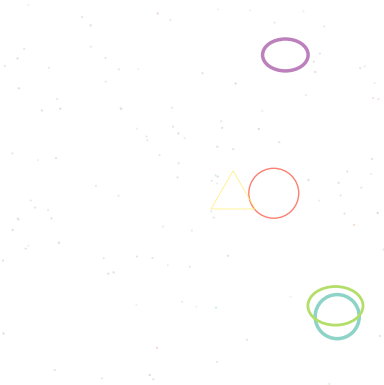[{"shape": "circle", "thickness": 2.5, "radius": 0.29, "center": [0.876, 0.178]}, {"shape": "circle", "thickness": 1, "radius": 0.32, "center": [0.711, 0.498]}, {"shape": "oval", "thickness": 2, "radius": 0.36, "center": [0.871, 0.206]}, {"shape": "oval", "thickness": 2.5, "radius": 0.3, "center": [0.741, 0.857]}, {"shape": "triangle", "thickness": 0.5, "radius": 0.33, "center": [0.605, 0.49]}]